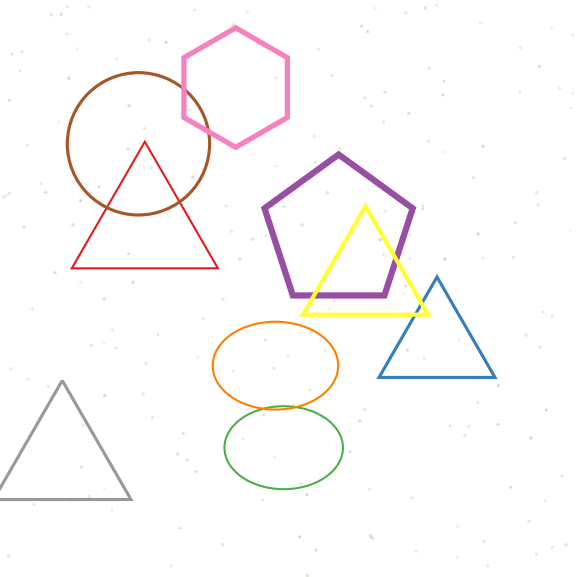[{"shape": "triangle", "thickness": 1, "radius": 0.73, "center": [0.251, 0.608]}, {"shape": "triangle", "thickness": 1.5, "radius": 0.58, "center": [0.757, 0.404]}, {"shape": "oval", "thickness": 1, "radius": 0.51, "center": [0.491, 0.224]}, {"shape": "pentagon", "thickness": 3, "radius": 0.67, "center": [0.586, 0.597]}, {"shape": "oval", "thickness": 1, "radius": 0.54, "center": [0.477, 0.366]}, {"shape": "triangle", "thickness": 2, "radius": 0.63, "center": [0.633, 0.517]}, {"shape": "circle", "thickness": 1.5, "radius": 0.62, "center": [0.24, 0.75]}, {"shape": "hexagon", "thickness": 2.5, "radius": 0.52, "center": [0.408, 0.848]}, {"shape": "triangle", "thickness": 1.5, "radius": 0.69, "center": [0.108, 0.203]}]